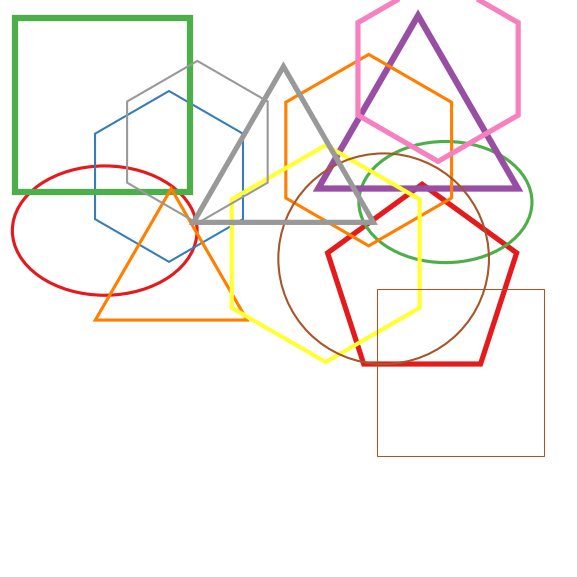[{"shape": "pentagon", "thickness": 2.5, "radius": 0.86, "center": [0.731, 0.508]}, {"shape": "oval", "thickness": 1.5, "radius": 0.8, "center": [0.181, 0.6]}, {"shape": "hexagon", "thickness": 1, "radius": 0.74, "center": [0.293, 0.694]}, {"shape": "oval", "thickness": 1.5, "radius": 0.75, "center": [0.771, 0.649]}, {"shape": "square", "thickness": 3, "radius": 0.76, "center": [0.178, 0.817]}, {"shape": "triangle", "thickness": 3, "radius": 1.0, "center": [0.724, 0.773]}, {"shape": "hexagon", "thickness": 1.5, "radius": 0.83, "center": [0.638, 0.739]}, {"shape": "triangle", "thickness": 1.5, "radius": 0.76, "center": [0.296, 0.521]}, {"shape": "hexagon", "thickness": 2, "radius": 0.94, "center": [0.564, 0.56]}, {"shape": "circle", "thickness": 1, "radius": 0.91, "center": [0.664, 0.551]}, {"shape": "square", "thickness": 0.5, "radius": 0.72, "center": [0.798, 0.354]}, {"shape": "hexagon", "thickness": 2.5, "radius": 0.8, "center": [0.759, 0.88]}, {"shape": "hexagon", "thickness": 1, "radius": 0.7, "center": [0.342, 0.753]}, {"shape": "triangle", "thickness": 2.5, "radius": 0.9, "center": [0.491, 0.704]}]